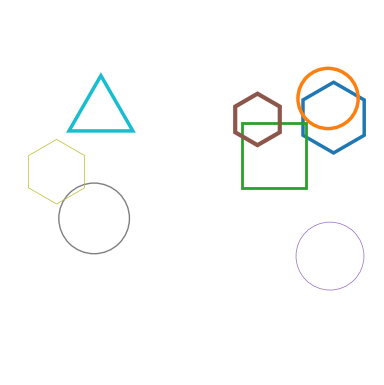[{"shape": "hexagon", "thickness": 2.5, "radius": 0.46, "center": [0.866, 0.695]}, {"shape": "circle", "thickness": 2.5, "radius": 0.39, "center": [0.852, 0.744]}, {"shape": "square", "thickness": 2, "radius": 0.42, "center": [0.712, 0.596]}, {"shape": "circle", "thickness": 0.5, "radius": 0.44, "center": [0.857, 0.335]}, {"shape": "hexagon", "thickness": 3, "radius": 0.33, "center": [0.669, 0.69]}, {"shape": "circle", "thickness": 1, "radius": 0.46, "center": [0.244, 0.433]}, {"shape": "hexagon", "thickness": 0.5, "radius": 0.42, "center": [0.147, 0.554]}, {"shape": "triangle", "thickness": 2.5, "radius": 0.48, "center": [0.262, 0.708]}]